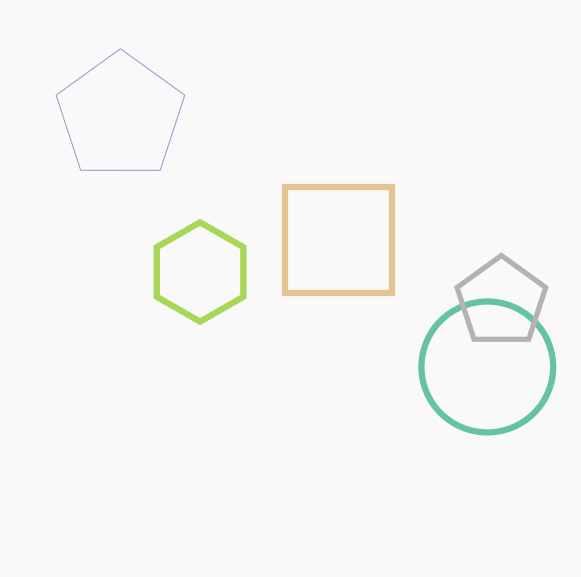[{"shape": "circle", "thickness": 3, "radius": 0.57, "center": [0.838, 0.364]}, {"shape": "pentagon", "thickness": 0.5, "radius": 0.58, "center": [0.207, 0.798]}, {"shape": "hexagon", "thickness": 3, "radius": 0.43, "center": [0.344, 0.528]}, {"shape": "square", "thickness": 3, "radius": 0.46, "center": [0.582, 0.584]}, {"shape": "pentagon", "thickness": 2.5, "radius": 0.4, "center": [0.863, 0.477]}]